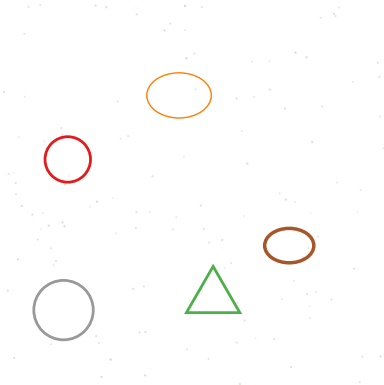[{"shape": "circle", "thickness": 2, "radius": 0.3, "center": [0.176, 0.586]}, {"shape": "triangle", "thickness": 2, "radius": 0.4, "center": [0.554, 0.228]}, {"shape": "oval", "thickness": 1, "radius": 0.42, "center": [0.465, 0.752]}, {"shape": "oval", "thickness": 2.5, "radius": 0.32, "center": [0.751, 0.362]}, {"shape": "circle", "thickness": 2, "radius": 0.39, "center": [0.165, 0.195]}]